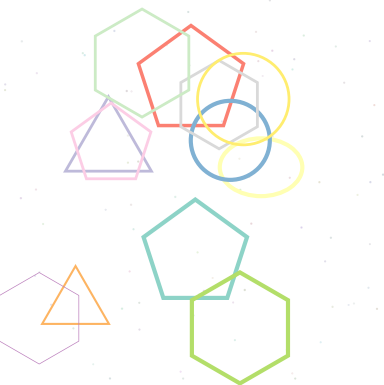[{"shape": "pentagon", "thickness": 3, "radius": 0.71, "center": [0.507, 0.34]}, {"shape": "oval", "thickness": 3, "radius": 0.54, "center": [0.678, 0.566]}, {"shape": "triangle", "thickness": 2, "radius": 0.64, "center": [0.282, 0.62]}, {"shape": "pentagon", "thickness": 2.5, "radius": 0.72, "center": [0.496, 0.79]}, {"shape": "circle", "thickness": 3, "radius": 0.51, "center": [0.598, 0.635]}, {"shape": "triangle", "thickness": 1.5, "radius": 0.5, "center": [0.196, 0.209]}, {"shape": "hexagon", "thickness": 3, "radius": 0.72, "center": [0.623, 0.148]}, {"shape": "pentagon", "thickness": 2, "radius": 0.54, "center": [0.288, 0.624]}, {"shape": "hexagon", "thickness": 2, "radius": 0.57, "center": [0.569, 0.728]}, {"shape": "hexagon", "thickness": 0.5, "radius": 0.59, "center": [0.102, 0.173]}, {"shape": "hexagon", "thickness": 2, "radius": 0.7, "center": [0.369, 0.836]}, {"shape": "circle", "thickness": 2, "radius": 0.59, "center": [0.632, 0.743]}]